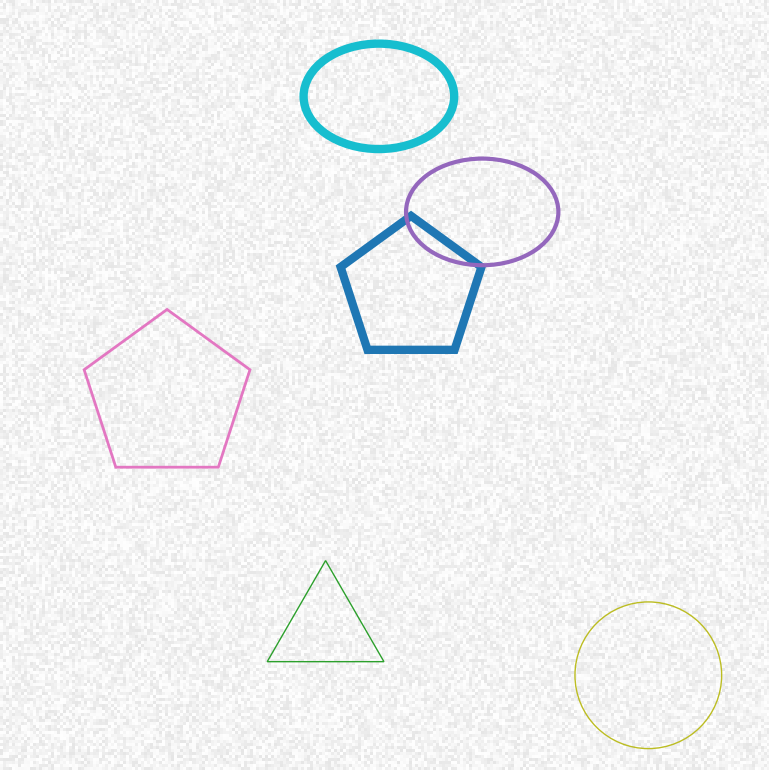[{"shape": "pentagon", "thickness": 3, "radius": 0.48, "center": [0.534, 0.623]}, {"shape": "triangle", "thickness": 0.5, "radius": 0.44, "center": [0.423, 0.184]}, {"shape": "oval", "thickness": 1.5, "radius": 0.49, "center": [0.626, 0.725]}, {"shape": "pentagon", "thickness": 1, "radius": 0.57, "center": [0.217, 0.485]}, {"shape": "circle", "thickness": 0.5, "radius": 0.48, "center": [0.842, 0.123]}, {"shape": "oval", "thickness": 3, "radius": 0.49, "center": [0.492, 0.875]}]